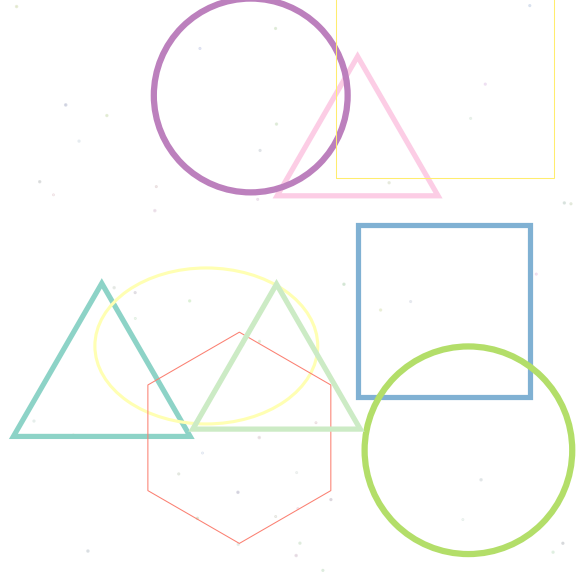[{"shape": "triangle", "thickness": 2.5, "radius": 0.88, "center": [0.176, 0.332]}, {"shape": "oval", "thickness": 1.5, "radius": 0.96, "center": [0.357, 0.4]}, {"shape": "hexagon", "thickness": 0.5, "radius": 0.91, "center": [0.414, 0.241]}, {"shape": "square", "thickness": 2.5, "radius": 0.75, "center": [0.769, 0.461]}, {"shape": "circle", "thickness": 3, "radius": 0.9, "center": [0.811, 0.219]}, {"shape": "triangle", "thickness": 2.5, "radius": 0.8, "center": [0.619, 0.741]}, {"shape": "circle", "thickness": 3, "radius": 0.84, "center": [0.434, 0.834]}, {"shape": "triangle", "thickness": 2.5, "radius": 0.84, "center": [0.479, 0.34]}, {"shape": "square", "thickness": 0.5, "radius": 0.94, "center": [0.771, 0.88]}]